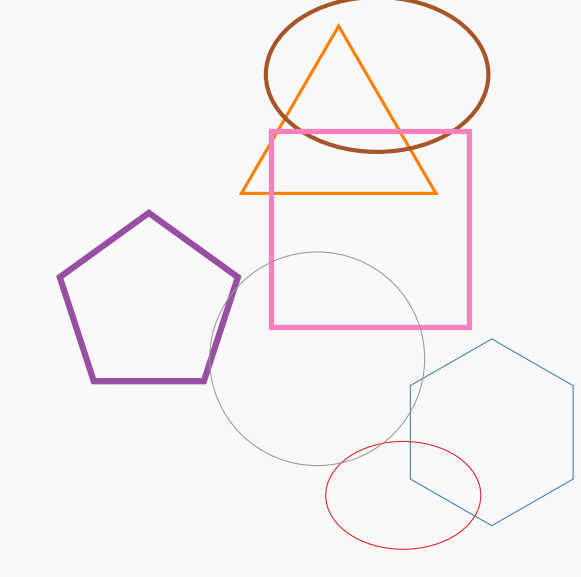[{"shape": "oval", "thickness": 0.5, "radius": 0.67, "center": [0.694, 0.141]}, {"shape": "hexagon", "thickness": 0.5, "radius": 0.81, "center": [0.846, 0.251]}, {"shape": "pentagon", "thickness": 3, "radius": 0.81, "center": [0.256, 0.469]}, {"shape": "triangle", "thickness": 1.5, "radius": 0.97, "center": [0.583, 0.761]}, {"shape": "oval", "thickness": 2, "radius": 0.96, "center": [0.649, 0.87]}, {"shape": "square", "thickness": 2.5, "radius": 0.85, "center": [0.636, 0.603]}, {"shape": "circle", "thickness": 0.5, "radius": 0.93, "center": [0.546, 0.378]}]